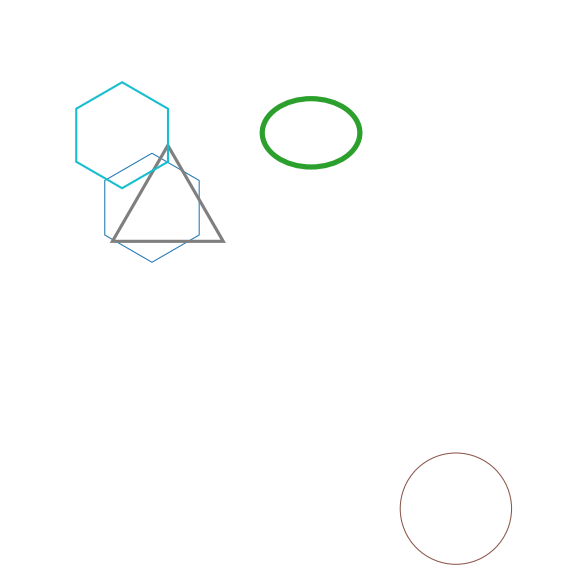[{"shape": "hexagon", "thickness": 0.5, "radius": 0.47, "center": [0.263, 0.639]}, {"shape": "oval", "thickness": 2.5, "radius": 0.42, "center": [0.539, 0.769]}, {"shape": "circle", "thickness": 0.5, "radius": 0.48, "center": [0.789, 0.118]}, {"shape": "triangle", "thickness": 1.5, "radius": 0.55, "center": [0.291, 0.637]}, {"shape": "hexagon", "thickness": 1, "radius": 0.46, "center": [0.211, 0.765]}]